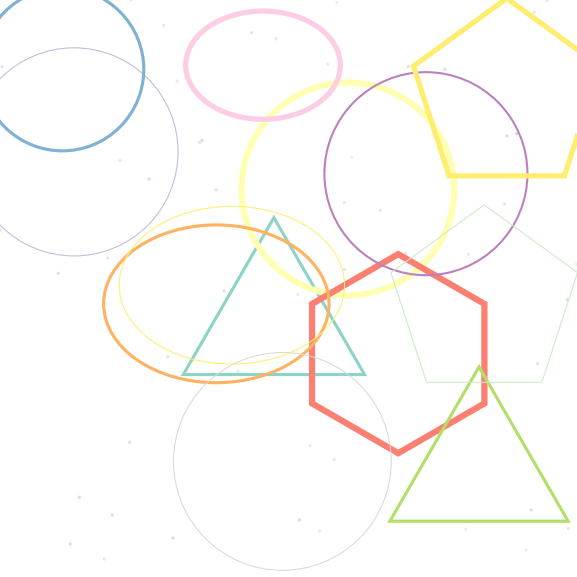[{"shape": "triangle", "thickness": 1.5, "radius": 0.91, "center": [0.474, 0.441]}, {"shape": "circle", "thickness": 3, "radius": 0.92, "center": [0.602, 0.672]}, {"shape": "circle", "thickness": 0.5, "radius": 0.9, "center": [0.128, 0.736]}, {"shape": "hexagon", "thickness": 3, "radius": 0.86, "center": [0.69, 0.387]}, {"shape": "circle", "thickness": 1.5, "radius": 0.71, "center": [0.108, 0.879]}, {"shape": "oval", "thickness": 1.5, "radius": 0.98, "center": [0.375, 0.473]}, {"shape": "triangle", "thickness": 1.5, "radius": 0.89, "center": [0.829, 0.186]}, {"shape": "oval", "thickness": 2.5, "radius": 0.67, "center": [0.455, 0.886]}, {"shape": "circle", "thickness": 0.5, "radius": 0.94, "center": [0.489, 0.2]}, {"shape": "circle", "thickness": 1, "radius": 0.88, "center": [0.738, 0.698]}, {"shape": "pentagon", "thickness": 0.5, "radius": 0.85, "center": [0.838, 0.475]}, {"shape": "pentagon", "thickness": 2.5, "radius": 0.85, "center": [0.878, 0.832]}, {"shape": "oval", "thickness": 0.5, "radius": 0.98, "center": [0.401, 0.505]}]